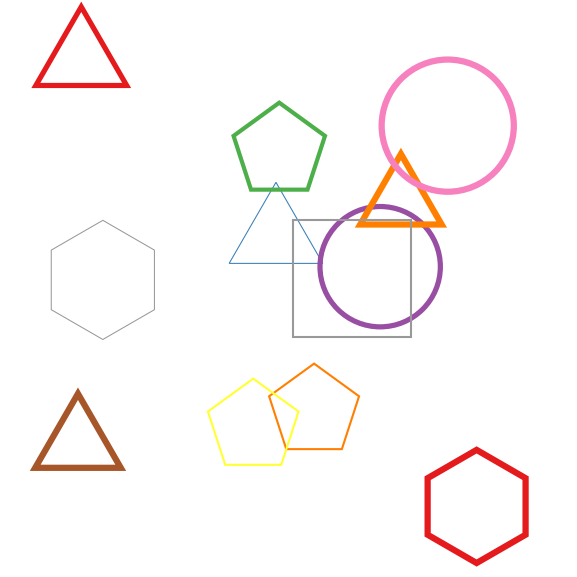[{"shape": "hexagon", "thickness": 3, "radius": 0.49, "center": [0.825, 0.122]}, {"shape": "triangle", "thickness": 2.5, "radius": 0.45, "center": [0.141, 0.897]}, {"shape": "triangle", "thickness": 0.5, "radius": 0.47, "center": [0.478, 0.59]}, {"shape": "pentagon", "thickness": 2, "radius": 0.42, "center": [0.484, 0.738]}, {"shape": "circle", "thickness": 2.5, "radius": 0.52, "center": [0.658, 0.537]}, {"shape": "pentagon", "thickness": 1, "radius": 0.41, "center": [0.544, 0.288]}, {"shape": "triangle", "thickness": 3, "radius": 0.41, "center": [0.694, 0.651]}, {"shape": "pentagon", "thickness": 1, "radius": 0.41, "center": [0.438, 0.261]}, {"shape": "triangle", "thickness": 3, "radius": 0.43, "center": [0.135, 0.232]}, {"shape": "circle", "thickness": 3, "radius": 0.57, "center": [0.775, 0.782]}, {"shape": "hexagon", "thickness": 0.5, "radius": 0.52, "center": [0.178, 0.514]}, {"shape": "square", "thickness": 1, "radius": 0.51, "center": [0.61, 0.517]}]